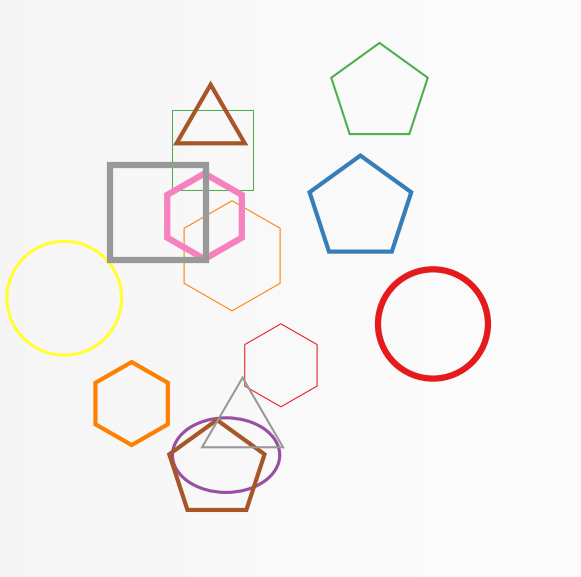[{"shape": "hexagon", "thickness": 0.5, "radius": 0.36, "center": [0.483, 0.367]}, {"shape": "circle", "thickness": 3, "radius": 0.47, "center": [0.745, 0.438]}, {"shape": "pentagon", "thickness": 2, "radius": 0.46, "center": [0.62, 0.638]}, {"shape": "square", "thickness": 0.5, "radius": 0.35, "center": [0.366, 0.739]}, {"shape": "pentagon", "thickness": 1, "radius": 0.44, "center": [0.653, 0.838]}, {"shape": "oval", "thickness": 1.5, "radius": 0.46, "center": [0.389, 0.211]}, {"shape": "hexagon", "thickness": 0.5, "radius": 0.48, "center": [0.399, 0.556]}, {"shape": "hexagon", "thickness": 2, "radius": 0.36, "center": [0.226, 0.3]}, {"shape": "circle", "thickness": 1.5, "radius": 0.49, "center": [0.11, 0.483]}, {"shape": "triangle", "thickness": 2, "radius": 0.34, "center": [0.362, 0.785]}, {"shape": "pentagon", "thickness": 2, "radius": 0.43, "center": [0.373, 0.186]}, {"shape": "hexagon", "thickness": 3, "radius": 0.37, "center": [0.352, 0.625]}, {"shape": "square", "thickness": 3, "radius": 0.41, "center": [0.272, 0.631]}, {"shape": "triangle", "thickness": 1, "radius": 0.4, "center": [0.417, 0.265]}]